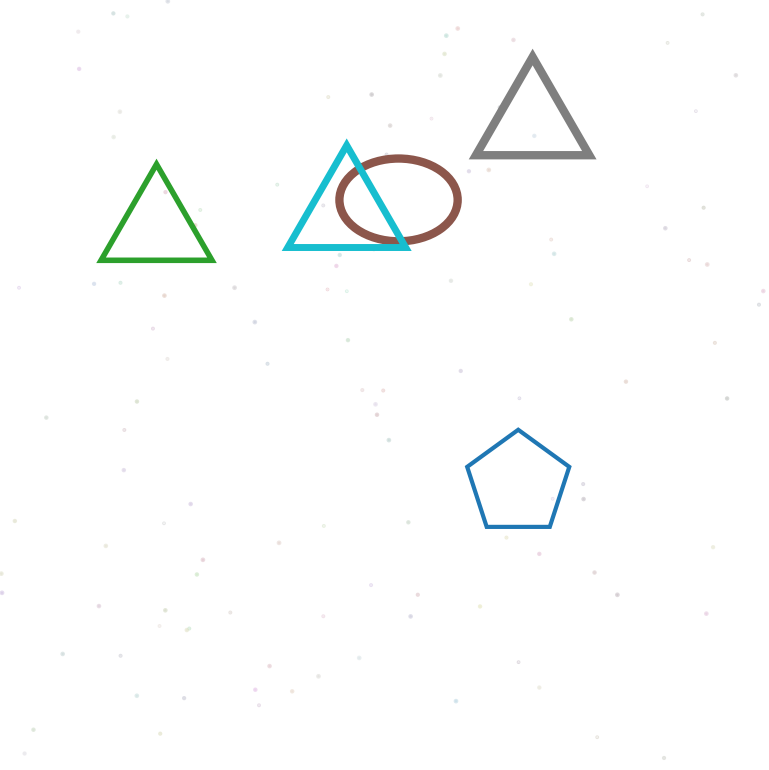[{"shape": "pentagon", "thickness": 1.5, "radius": 0.35, "center": [0.673, 0.372]}, {"shape": "triangle", "thickness": 2, "radius": 0.42, "center": [0.203, 0.704]}, {"shape": "oval", "thickness": 3, "radius": 0.38, "center": [0.518, 0.74]}, {"shape": "triangle", "thickness": 3, "radius": 0.43, "center": [0.692, 0.841]}, {"shape": "triangle", "thickness": 2.5, "radius": 0.44, "center": [0.45, 0.723]}]